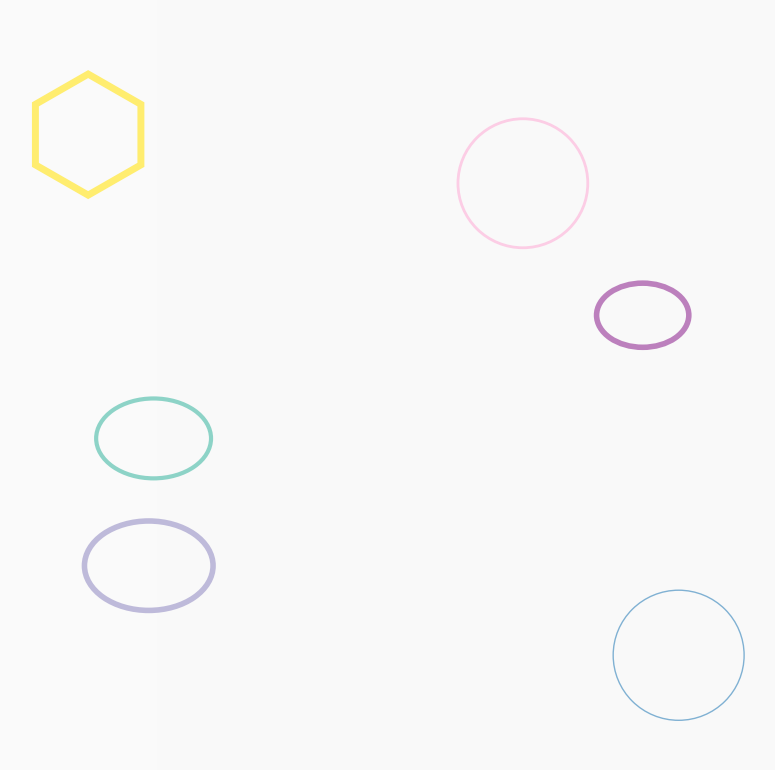[{"shape": "oval", "thickness": 1.5, "radius": 0.37, "center": [0.198, 0.431]}, {"shape": "oval", "thickness": 2, "radius": 0.41, "center": [0.192, 0.265]}, {"shape": "circle", "thickness": 0.5, "radius": 0.42, "center": [0.876, 0.149]}, {"shape": "circle", "thickness": 1, "radius": 0.42, "center": [0.675, 0.762]}, {"shape": "oval", "thickness": 2, "radius": 0.3, "center": [0.829, 0.591]}, {"shape": "hexagon", "thickness": 2.5, "radius": 0.39, "center": [0.114, 0.825]}]